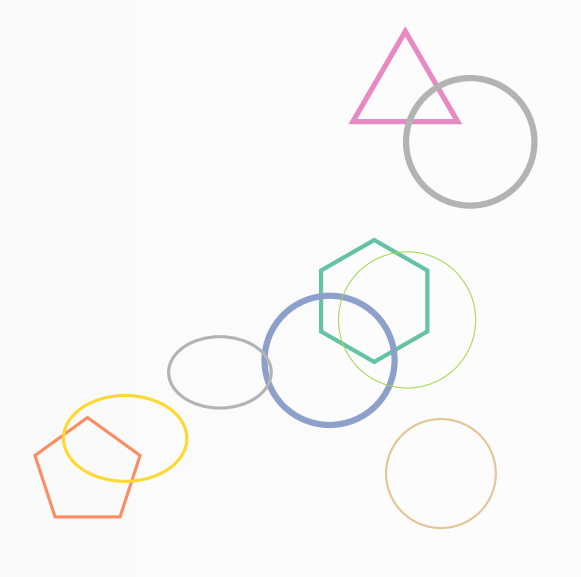[{"shape": "hexagon", "thickness": 2, "radius": 0.53, "center": [0.644, 0.478]}, {"shape": "pentagon", "thickness": 1.5, "radius": 0.48, "center": [0.151, 0.181]}, {"shape": "circle", "thickness": 3, "radius": 0.56, "center": [0.567, 0.375]}, {"shape": "triangle", "thickness": 2.5, "radius": 0.52, "center": [0.697, 0.841]}, {"shape": "circle", "thickness": 0.5, "radius": 0.59, "center": [0.7, 0.445]}, {"shape": "oval", "thickness": 1.5, "radius": 0.53, "center": [0.215, 0.24]}, {"shape": "circle", "thickness": 1, "radius": 0.47, "center": [0.759, 0.179]}, {"shape": "oval", "thickness": 1.5, "radius": 0.44, "center": [0.378, 0.354]}, {"shape": "circle", "thickness": 3, "radius": 0.55, "center": [0.809, 0.754]}]